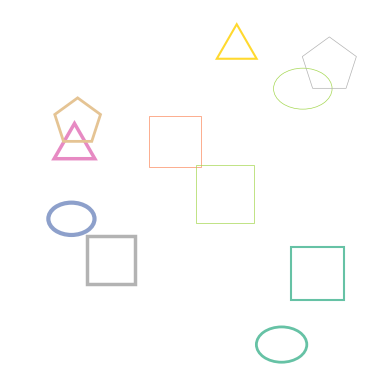[{"shape": "oval", "thickness": 2, "radius": 0.33, "center": [0.731, 0.105]}, {"shape": "square", "thickness": 1.5, "radius": 0.34, "center": [0.825, 0.289]}, {"shape": "square", "thickness": 0.5, "radius": 0.33, "center": [0.455, 0.633]}, {"shape": "oval", "thickness": 3, "radius": 0.3, "center": [0.186, 0.432]}, {"shape": "triangle", "thickness": 2.5, "radius": 0.3, "center": [0.193, 0.618]}, {"shape": "square", "thickness": 0.5, "radius": 0.38, "center": [0.583, 0.497]}, {"shape": "oval", "thickness": 0.5, "radius": 0.38, "center": [0.787, 0.77]}, {"shape": "triangle", "thickness": 1.5, "radius": 0.3, "center": [0.615, 0.877]}, {"shape": "pentagon", "thickness": 2, "radius": 0.31, "center": [0.202, 0.683]}, {"shape": "pentagon", "thickness": 0.5, "radius": 0.37, "center": [0.855, 0.83]}, {"shape": "square", "thickness": 2.5, "radius": 0.31, "center": [0.289, 0.325]}]